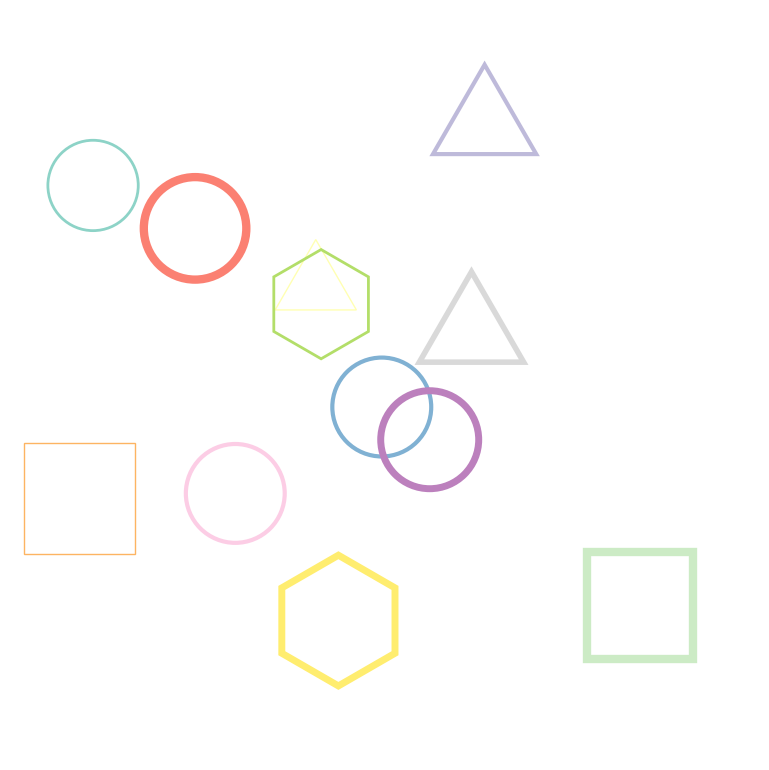[{"shape": "circle", "thickness": 1, "radius": 0.29, "center": [0.121, 0.759]}, {"shape": "triangle", "thickness": 0.5, "radius": 0.3, "center": [0.41, 0.628]}, {"shape": "triangle", "thickness": 1.5, "radius": 0.39, "center": [0.629, 0.839]}, {"shape": "circle", "thickness": 3, "radius": 0.33, "center": [0.253, 0.703]}, {"shape": "circle", "thickness": 1.5, "radius": 0.32, "center": [0.496, 0.471]}, {"shape": "square", "thickness": 0.5, "radius": 0.36, "center": [0.103, 0.352]}, {"shape": "hexagon", "thickness": 1, "radius": 0.35, "center": [0.417, 0.605]}, {"shape": "circle", "thickness": 1.5, "radius": 0.32, "center": [0.306, 0.359]}, {"shape": "triangle", "thickness": 2, "radius": 0.39, "center": [0.612, 0.569]}, {"shape": "circle", "thickness": 2.5, "radius": 0.32, "center": [0.558, 0.429]}, {"shape": "square", "thickness": 3, "radius": 0.35, "center": [0.831, 0.213]}, {"shape": "hexagon", "thickness": 2.5, "radius": 0.42, "center": [0.439, 0.194]}]